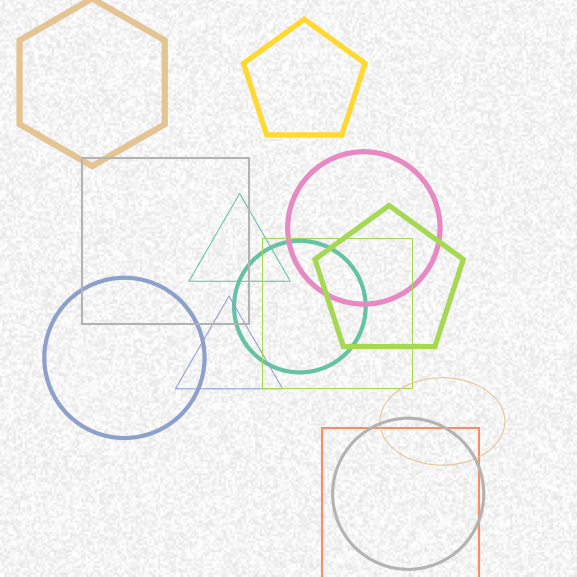[{"shape": "circle", "thickness": 2, "radius": 0.57, "center": [0.519, 0.468]}, {"shape": "triangle", "thickness": 0.5, "radius": 0.51, "center": [0.415, 0.563]}, {"shape": "square", "thickness": 1, "radius": 0.68, "center": [0.693, 0.123]}, {"shape": "triangle", "thickness": 0.5, "radius": 0.54, "center": [0.397, 0.379]}, {"shape": "circle", "thickness": 2, "radius": 0.69, "center": [0.215, 0.379]}, {"shape": "circle", "thickness": 2.5, "radius": 0.66, "center": [0.63, 0.604]}, {"shape": "pentagon", "thickness": 2.5, "radius": 0.68, "center": [0.674, 0.508]}, {"shape": "square", "thickness": 0.5, "radius": 0.65, "center": [0.584, 0.457]}, {"shape": "pentagon", "thickness": 2.5, "radius": 0.55, "center": [0.527, 0.855]}, {"shape": "oval", "thickness": 0.5, "radius": 0.54, "center": [0.766, 0.269]}, {"shape": "hexagon", "thickness": 3, "radius": 0.73, "center": [0.16, 0.857]}, {"shape": "circle", "thickness": 1.5, "radius": 0.65, "center": [0.707, 0.144]}, {"shape": "square", "thickness": 1, "radius": 0.72, "center": [0.287, 0.581]}]